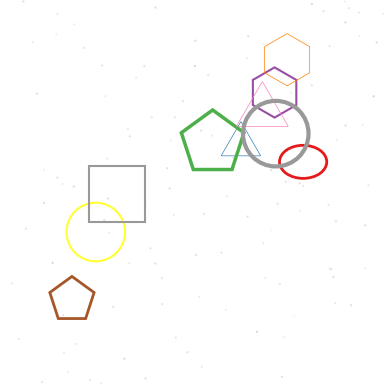[{"shape": "oval", "thickness": 2, "radius": 0.31, "center": [0.787, 0.58]}, {"shape": "triangle", "thickness": 0.5, "radius": 0.3, "center": [0.626, 0.625]}, {"shape": "pentagon", "thickness": 2.5, "radius": 0.43, "center": [0.552, 0.629]}, {"shape": "hexagon", "thickness": 1.5, "radius": 0.33, "center": [0.713, 0.76]}, {"shape": "hexagon", "thickness": 0.5, "radius": 0.34, "center": [0.746, 0.845]}, {"shape": "circle", "thickness": 1.5, "radius": 0.38, "center": [0.249, 0.397]}, {"shape": "pentagon", "thickness": 2, "radius": 0.3, "center": [0.187, 0.222]}, {"shape": "triangle", "thickness": 0.5, "radius": 0.39, "center": [0.681, 0.711]}, {"shape": "circle", "thickness": 3, "radius": 0.43, "center": [0.716, 0.653]}, {"shape": "square", "thickness": 1.5, "radius": 0.36, "center": [0.304, 0.495]}]